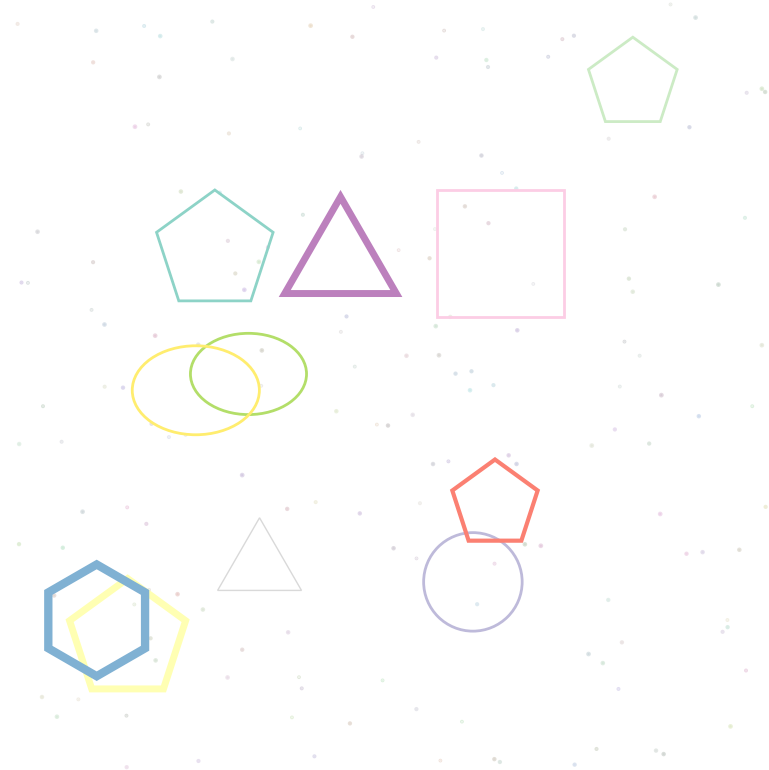[{"shape": "pentagon", "thickness": 1, "radius": 0.4, "center": [0.279, 0.674]}, {"shape": "pentagon", "thickness": 2.5, "radius": 0.4, "center": [0.166, 0.169]}, {"shape": "circle", "thickness": 1, "radius": 0.32, "center": [0.614, 0.244]}, {"shape": "pentagon", "thickness": 1.5, "radius": 0.29, "center": [0.643, 0.345]}, {"shape": "hexagon", "thickness": 3, "radius": 0.36, "center": [0.126, 0.194]}, {"shape": "oval", "thickness": 1, "radius": 0.38, "center": [0.323, 0.514]}, {"shape": "square", "thickness": 1, "radius": 0.41, "center": [0.65, 0.671]}, {"shape": "triangle", "thickness": 0.5, "radius": 0.31, "center": [0.337, 0.265]}, {"shape": "triangle", "thickness": 2.5, "radius": 0.42, "center": [0.442, 0.661]}, {"shape": "pentagon", "thickness": 1, "radius": 0.3, "center": [0.822, 0.891]}, {"shape": "oval", "thickness": 1, "radius": 0.41, "center": [0.254, 0.493]}]